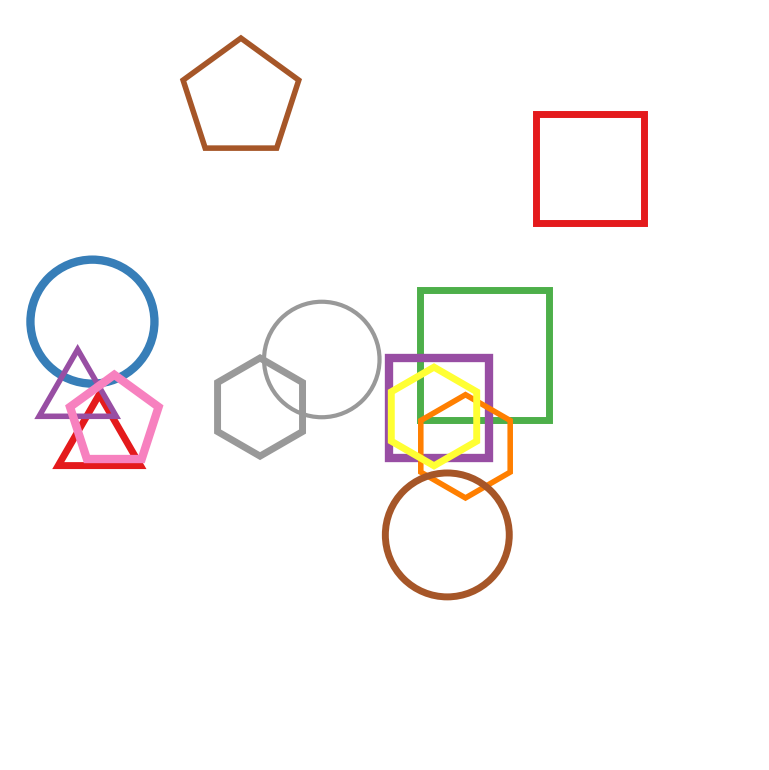[{"shape": "triangle", "thickness": 2.5, "radius": 0.31, "center": [0.129, 0.426]}, {"shape": "square", "thickness": 2.5, "radius": 0.35, "center": [0.766, 0.781]}, {"shape": "circle", "thickness": 3, "radius": 0.4, "center": [0.12, 0.582]}, {"shape": "square", "thickness": 2.5, "radius": 0.42, "center": [0.629, 0.539]}, {"shape": "triangle", "thickness": 2, "radius": 0.29, "center": [0.101, 0.488]}, {"shape": "square", "thickness": 3, "radius": 0.32, "center": [0.571, 0.471]}, {"shape": "hexagon", "thickness": 2, "radius": 0.34, "center": [0.605, 0.42]}, {"shape": "hexagon", "thickness": 2.5, "radius": 0.32, "center": [0.564, 0.459]}, {"shape": "pentagon", "thickness": 2, "radius": 0.39, "center": [0.313, 0.872]}, {"shape": "circle", "thickness": 2.5, "radius": 0.4, "center": [0.581, 0.305]}, {"shape": "pentagon", "thickness": 3, "radius": 0.3, "center": [0.148, 0.453]}, {"shape": "circle", "thickness": 1.5, "radius": 0.37, "center": [0.418, 0.533]}, {"shape": "hexagon", "thickness": 2.5, "radius": 0.32, "center": [0.338, 0.471]}]